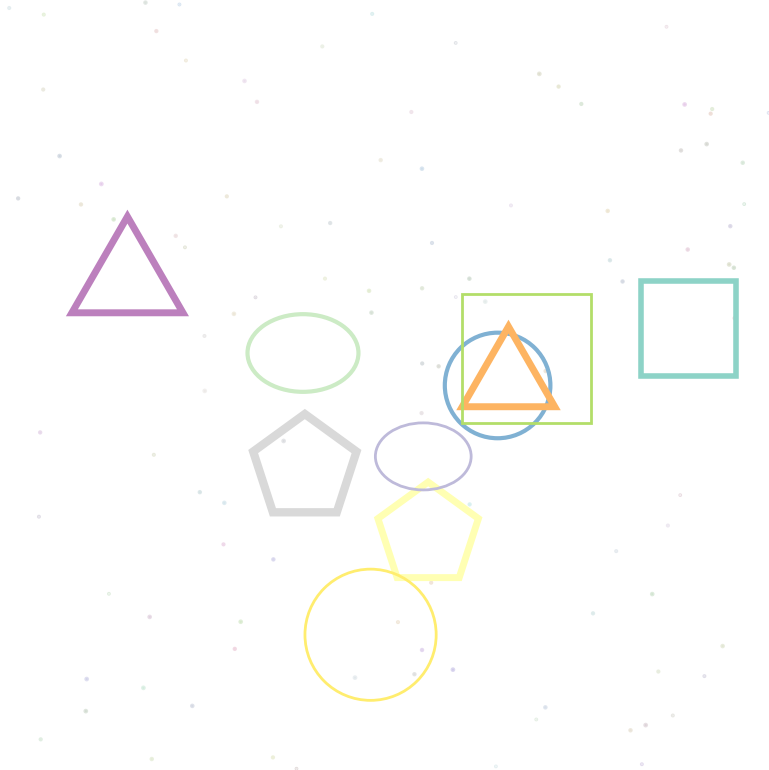[{"shape": "square", "thickness": 2, "radius": 0.31, "center": [0.894, 0.573]}, {"shape": "pentagon", "thickness": 2.5, "radius": 0.34, "center": [0.556, 0.305]}, {"shape": "oval", "thickness": 1, "radius": 0.31, "center": [0.55, 0.407]}, {"shape": "circle", "thickness": 1.5, "radius": 0.34, "center": [0.646, 0.499]}, {"shape": "triangle", "thickness": 2.5, "radius": 0.35, "center": [0.66, 0.506]}, {"shape": "square", "thickness": 1, "radius": 0.42, "center": [0.684, 0.534]}, {"shape": "pentagon", "thickness": 3, "radius": 0.35, "center": [0.396, 0.392]}, {"shape": "triangle", "thickness": 2.5, "radius": 0.42, "center": [0.165, 0.635]}, {"shape": "oval", "thickness": 1.5, "radius": 0.36, "center": [0.393, 0.542]}, {"shape": "circle", "thickness": 1, "radius": 0.43, "center": [0.481, 0.176]}]